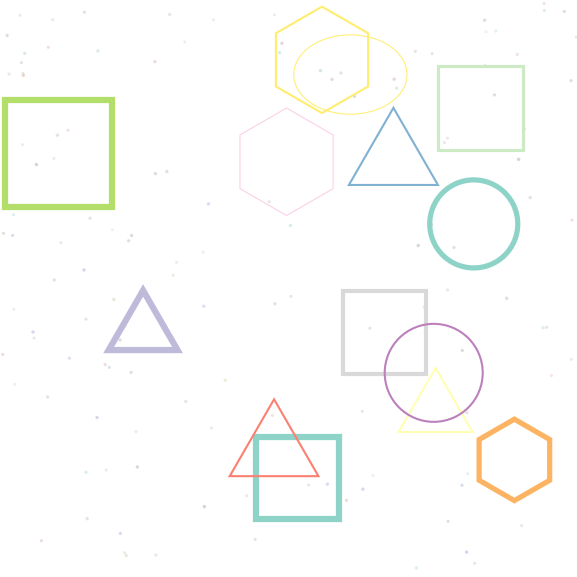[{"shape": "square", "thickness": 3, "radius": 0.36, "center": [0.515, 0.171]}, {"shape": "circle", "thickness": 2.5, "radius": 0.38, "center": [0.82, 0.611]}, {"shape": "triangle", "thickness": 1, "radius": 0.37, "center": [0.754, 0.288]}, {"shape": "triangle", "thickness": 3, "radius": 0.34, "center": [0.248, 0.427]}, {"shape": "triangle", "thickness": 1, "radius": 0.44, "center": [0.475, 0.219]}, {"shape": "triangle", "thickness": 1, "radius": 0.45, "center": [0.681, 0.723]}, {"shape": "hexagon", "thickness": 2.5, "radius": 0.35, "center": [0.891, 0.203]}, {"shape": "square", "thickness": 3, "radius": 0.47, "center": [0.101, 0.733]}, {"shape": "hexagon", "thickness": 0.5, "radius": 0.47, "center": [0.496, 0.719]}, {"shape": "square", "thickness": 2, "radius": 0.36, "center": [0.666, 0.424]}, {"shape": "circle", "thickness": 1, "radius": 0.42, "center": [0.751, 0.354]}, {"shape": "square", "thickness": 1.5, "radius": 0.37, "center": [0.832, 0.812]}, {"shape": "oval", "thickness": 0.5, "radius": 0.49, "center": [0.607, 0.87]}, {"shape": "hexagon", "thickness": 1, "radius": 0.46, "center": [0.558, 0.895]}]